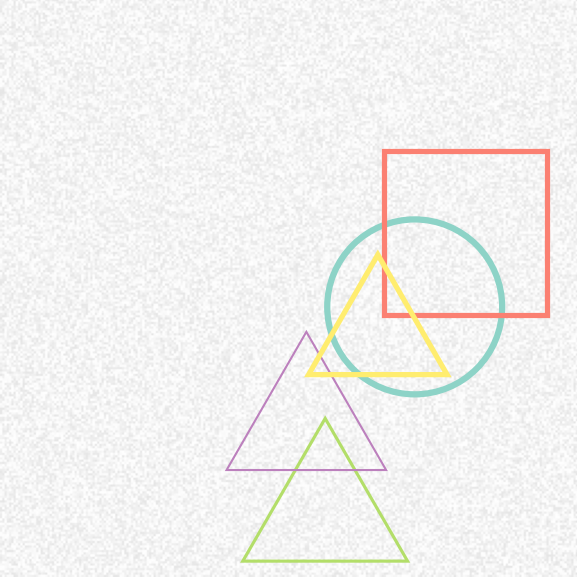[{"shape": "circle", "thickness": 3, "radius": 0.76, "center": [0.718, 0.468]}, {"shape": "square", "thickness": 2.5, "radius": 0.71, "center": [0.807, 0.596]}, {"shape": "triangle", "thickness": 1.5, "radius": 0.82, "center": [0.563, 0.11]}, {"shape": "triangle", "thickness": 1, "radius": 0.8, "center": [0.53, 0.265]}, {"shape": "triangle", "thickness": 2.5, "radius": 0.69, "center": [0.654, 0.42]}]